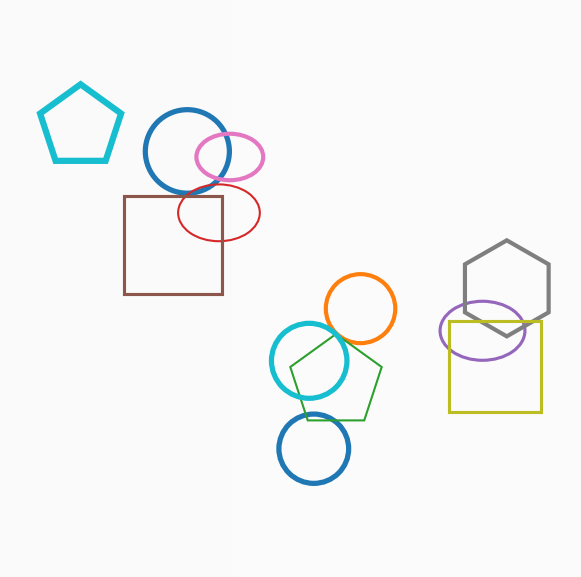[{"shape": "circle", "thickness": 2.5, "radius": 0.3, "center": [0.54, 0.222]}, {"shape": "circle", "thickness": 2.5, "radius": 0.36, "center": [0.322, 0.737]}, {"shape": "circle", "thickness": 2, "radius": 0.3, "center": [0.62, 0.465]}, {"shape": "pentagon", "thickness": 1, "radius": 0.41, "center": [0.578, 0.338]}, {"shape": "oval", "thickness": 1, "radius": 0.35, "center": [0.377, 0.631]}, {"shape": "oval", "thickness": 1.5, "radius": 0.37, "center": [0.83, 0.426]}, {"shape": "square", "thickness": 1.5, "radius": 0.42, "center": [0.298, 0.575]}, {"shape": "oval", "thickness": 2, "radius": 0.29, "center": [0.395, 0.727]}, {"shape": "hexagon", "thickness": 2, "radius": 0.42, "center": [0.872, 0.5]}, {"shape": "square", "thickness": 1.5, "radius": 0.4, "center": [0.851, 0.365]}, {"shape": "pentagon", "thickness": 3, "radius": 0.37, "center": [0.139, 0.78]}, {"shape": "circle", "thickness": 2.5, "radius": 0.32, "center": [0.532, 0.374]}]